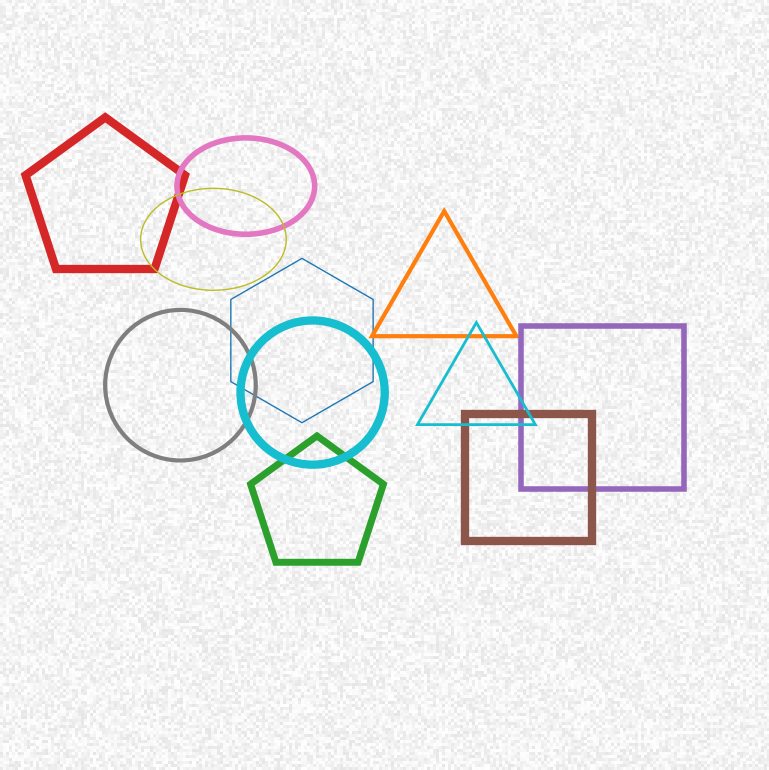[{"shape": "hexagon", "thickness": 0.5, "radius": 0.53, "center": [0.392, 0.558]}, {"shape": "triangle", "thickness": 1.5, "radius": 0.54, "center": [0.577, 0.618]}, {"shape": "pentagon", "thickness": 2.5, "radius": 0.45, "center": [0.412, 0.343]}, {"shape": "pentagon", "thickness": 3, "radius": 0.54, "center": [0.137, 0.739]}, {"shape": "square", "thickness": 2, "radius": 0.53, "center": [0.782, 0.471]}, {"shape": "square", "thickness": 3, "radius": 0.41, "center": [0.686, 0.38]}, {"shape": "oval", "thickness": 2, "radius": 0.45, "center": [0.319, 0.758]}, {"shape": "circle", "thickness": 1.5, "radius": 0.49, "center": [0.234, 0.5]}, {"shape": "oval", "thickness": 0.5, "radius": 0.47, "center": [0.277, 0.689]}, {"shape": "circle", "thickness": 3, "radius": 0.47, "center": [0.406, 0.49]}, {"shape": "triangle", "thickness": 1, "radius": 0.44, "center": [0.619, 0.493]}]